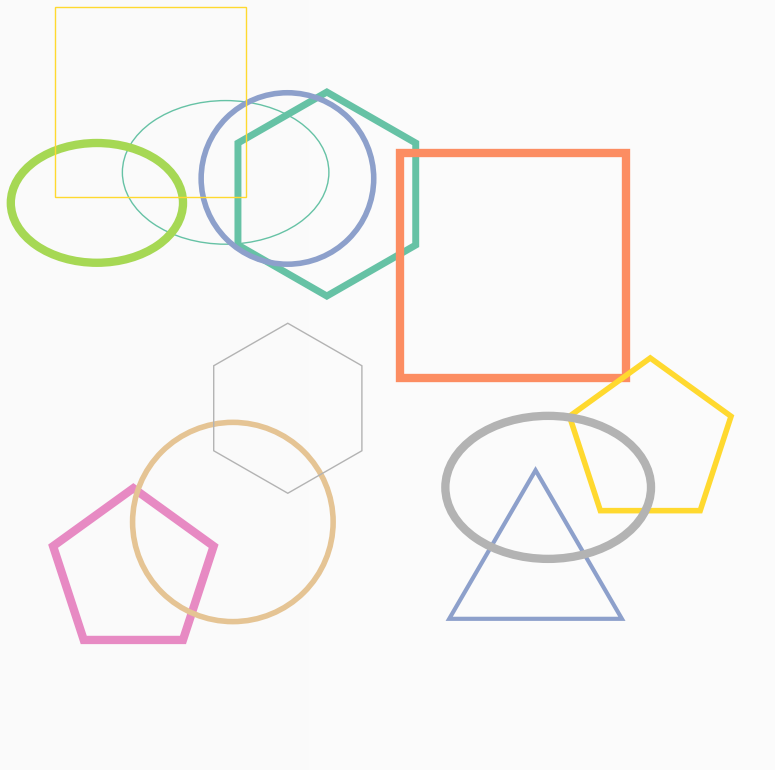[{"shape": "hexagon", "thickness": 2.5, "radius": 0.66, "center": [0.422, 0.748]}, {"shape": "oval", "thickness": 0.5, "radius": 0.67, "center": [0.291, 0.776]}, {"shape": "square", "thickness": 3, "radius": 0.73, "center": [0.661, 0.656]}, {"shape": "circle", "thickness": 2, "radius": 0.56, "center": [0.371, 0.768]}, {"shape": "triangle", "thickness": 1.5, "radius": 0.64, "center": [0.691, 0.261]}, {"shape": "pentagon", "thickness": 3, "radius": 0.54, "center": [0.172, 0.257]}, {"shape": "oval", "thickness": 3, "radius": 0.56, "center": [0.125, 0.737]}, {"shape": "pentagon", "thickness": 2, "radius": 0.55, "center": [0.839, 0.425]}, {"shape": "square", "thickness": 0.5, "radius": 0.62, "center": [0.195, 0.867]}, {"shape": "circle", "thickness": 2, "radius": 0.65, "center": [0.3, 0.322]}, {"shape": "hexagon", "thickness": 0.5, "radius": 0.55, "center": [0.371, 0.47]}, {"shape": "oval", "thickness": 3, "radius": 0.66, "center": [0.707, 0.367]}]